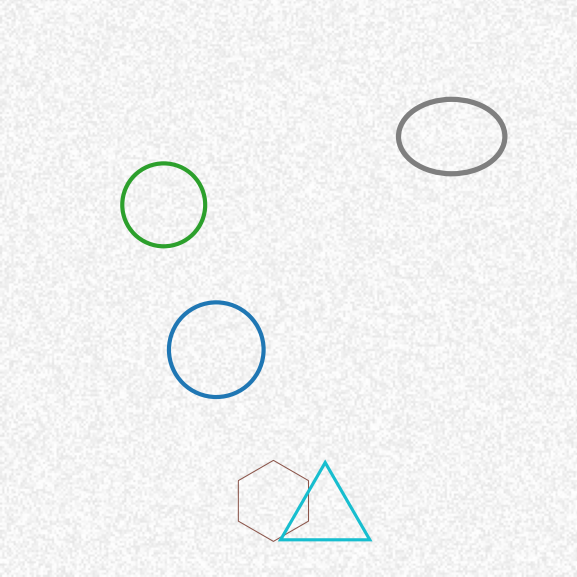[{"shape": "circle", "thickness": 2, "radius": 0.41, "center": [0.374, 0.394]}, {"shape": "circle", "thickness": 2, "radius": 0.36, "center": [0.284, 0.644]}, {"shape": "hexagon", "thickness": 0.5, "radius": 0.35, "center": [0.473, 0.132]}, {"shape": "oval", "thickness": 2.5, "radius": 0.46, "center": [0.782, 0.763]}, {"shape": "triangle", "thickness": 1.5, "radius": 0.45, "center": [0.563, 0.109]}]